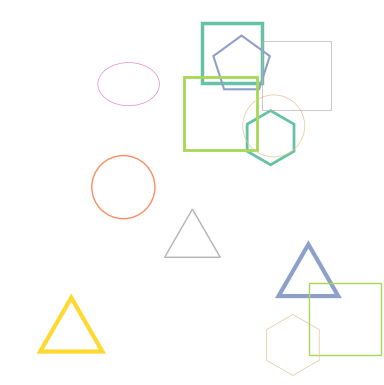[{"shape": "hexagon", "thickness": 2, "radius": 0.35, "center": [0.703, 0.642]}, {"shape": "square", "thickness": 2.5, "radius": 0.39, "center": [0.603, 0.862]}, {"shape": "circle", "thickness": 1, "radius": 0.41, "center": [0.32, 0.514]}, {"shape": "triangle", "thickness": 3, "radius": 0.45, "center": [0.801, 0.276]}, {"shape": "pentagon", "thickness": 1.5, "radius": 0.39, "center": [0.628, 0.83]}, {"shape": "oval", "thickness": 0.5, "radius": 0.4, "center": [0.334, 0.781]}, {"shape": "square", "thickness": 1, "radius": 0.47, "center": [0.896, 0.171]}, {"shape": "square", "thickness": 2, "radius": 0.47, "center": [0.573, 0.705]}, {"shape": "triangle", "thickness": 3, "radius": 0.47, "center": [0.185, 0.134]}, {"shape": "circle", "thickness": 0.5, "radius": 0.4, "center": [0.711, 0.673]}, {"shape": "hexagon", "thickness": 0.5, "radius": 0.4, "center": [0.761, 0.104]}, {"shape": "triangle", "thickness": 1, "radius": 0.42, "center": [0.5, 0.373]}, {"shape": "square", "thickness": 0.5, "radius": 0.45, "center": [0.77, 0.804]}]